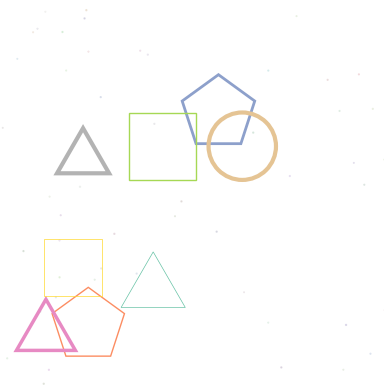[{"shape": "triangle", "thickness": 0.5, "radius": 0.48, "center": [0.398, 0.249]}, {"shape": "pentagon", "thickness": 1, "radius": 0.49, "center": [0.229, 0.155]}, {"shape": "pentagon", "thickness": 2, "radius": 0.5, "center": [0.567, 0.707]}, {"shape": "triangle", "thickness": 2.5, "radius": 0.44, "center": [0.119, 0.134]}, {"shape": "square", "thickness": 1, "radius": 0.43, "center": [0.422, 0.62]}, {"shape": "square", "thickness": 0.5, "radius": 0.37, "center": [0.19, 0.306]}, {"shape": "circle", "thickness": 3, "radius": 0.44, "center": [0.629, 0.62]}, {"shape": "triangle", "thickness": 3, "radius": 0.39, "center": [0.216, 0.589]}]